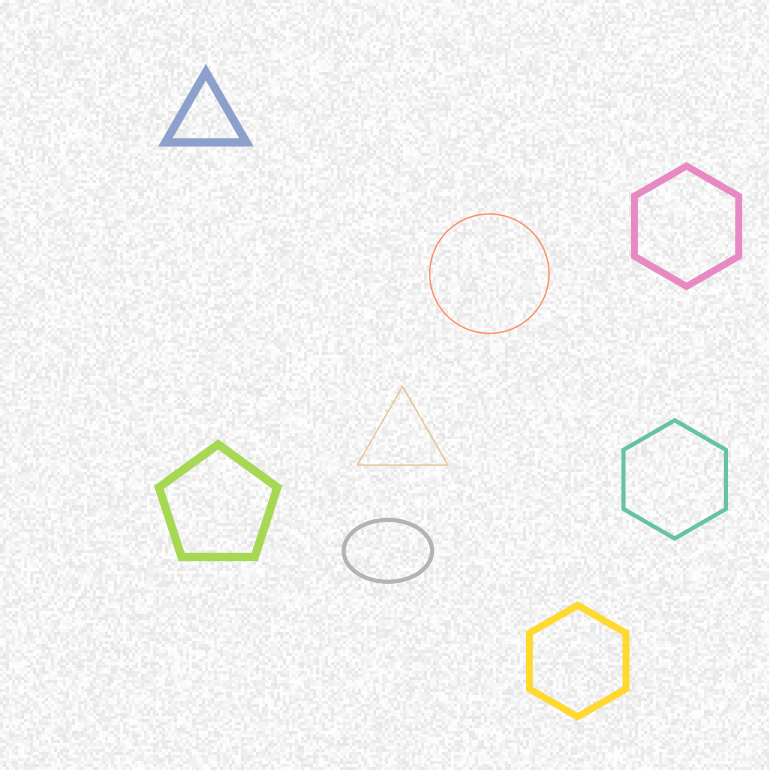[{"shape": "hexagon", "thickness": 1.5, "radius": 0.38, "center": [0.876, 0.377]}, {"shape": "circle", "thickness": 0.5, "radius": 0.39, "center": [0.636, 0.645]}, {"shape": "triangle", "thickness": 3, "radius": 0.3, "center": [0.267, 0.845]}, {"shape": "hexagon", "thickness": 2.5, "radius": 0.39, "center": [0.892, 0.706]}, {"shape": "pentagon", "thickness": 3, "radius": 0.4, "center": [0.283, 0.342]}, {"shape": "hexagon", "thickness": 2.5, "radius": 0.36, "center": [0.75, 0.142]}, {"shape": "triangle", "thickness": 0.5, "radius": 0.34, "center": [0.523, 0.43]}, {"shape": "oval", "thickness": 1.5, "radius": 0.29, "center": [0.504, 0.285]}]